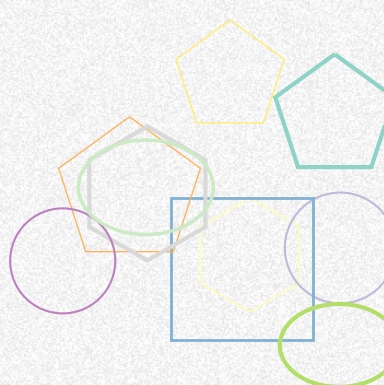[{"shape": "pentagon", "thickness": 3, "radius": 0.81, "center": [0.869, 0.697]}, {"shape": "hexagon", "thickness": 1, "radius": 0.74, "center": [0.649, 0.338]}, {"shape": "circle", "thickness": 1.5, "radius": 0.72, "center": [0.884, 0.356]}, {"shape": "square", "thickness": 2, "radius": 0.92, "center": [0.629, 0.3]}, {"shape": "pentagon", "thickness": 1, "radius": 0.97, "center": [0.336, 0.503]}, {"shape": "oval", "thickness": 3, "radius": 0.77, "center": [0.881, 0.103]}, {"shape": "hexagon", "thickness": 3, "radius": 0.87, "center": [0.383, 0.497]}, {"shape": "circle", "thickness": 1.5, "radius": 0.68, "center": [0.163, 0.322]}, {"shape": "oval", "thickness": 2.5, "radius": 0.88, "center": [0.379, 0.513]}, {"shape": "pentagon", "thickness": 1, "radius": 0.74, "center": [0.598, 0.8]}]